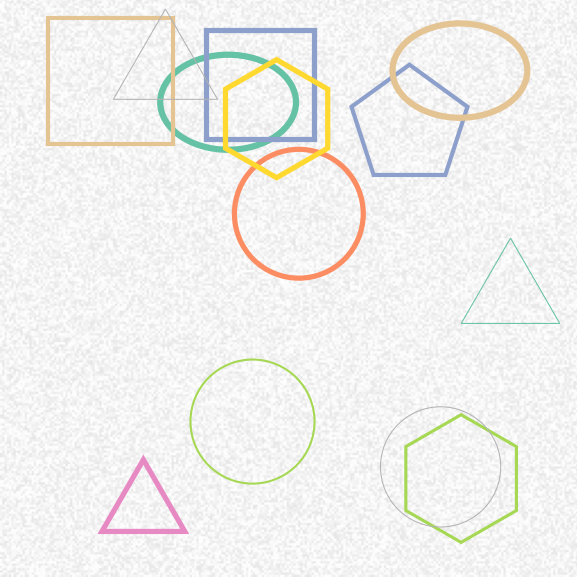[{"shape": "triangle", "thickness": 0.5, "radius": 0.49, "center": [0.884, 0.488]}, {"shape": "oval", "thickness": 3, "radius": 0.59, "center": [0.395, 0.822]}, {"shape": "circle", "thickness": 2.5, "radius": 0.56, "center": [0.517, 0.629]}, {"shape": "pentagon", "thickness": 2, "radius": 0.53, "center": [0.709, 0.782]}, {"shape": "square", "thickness": 2.5, "radius": 0.47, "center": [0.45, 0.853]}, {"shape": "triangle", "thickness": 2.5, "radius": 0.41, "center": [0.248, 0.12]}, {"shape": "hexagon", "thickness": 1.5, "radius": 0.55, "center": [0.798, 0.17]}, {"shape": "circle", "thickness": 1, "radius": 0.54, "center": [0.437, 0.269]}, {"shape": "hexagon", "thickness": 2.5, "radius": 0.51, "center": [0.479, 0.794]}, {"shape": "square", "thickness": 2, "radius": 0.54, "center": [0.191, 0.859]}, {"shape": "oval", "thickness": 3, "radius": 0.58, "center": [0.796, 0.877]}, {"shape": "triangle", "thickness": 0.5, "radius": 0.52, "center": [0.286, 0.879]}, {"shape": "circle", "thickness": 0.5, "radius": 0.52, "center": [0.763, 0.191]}]